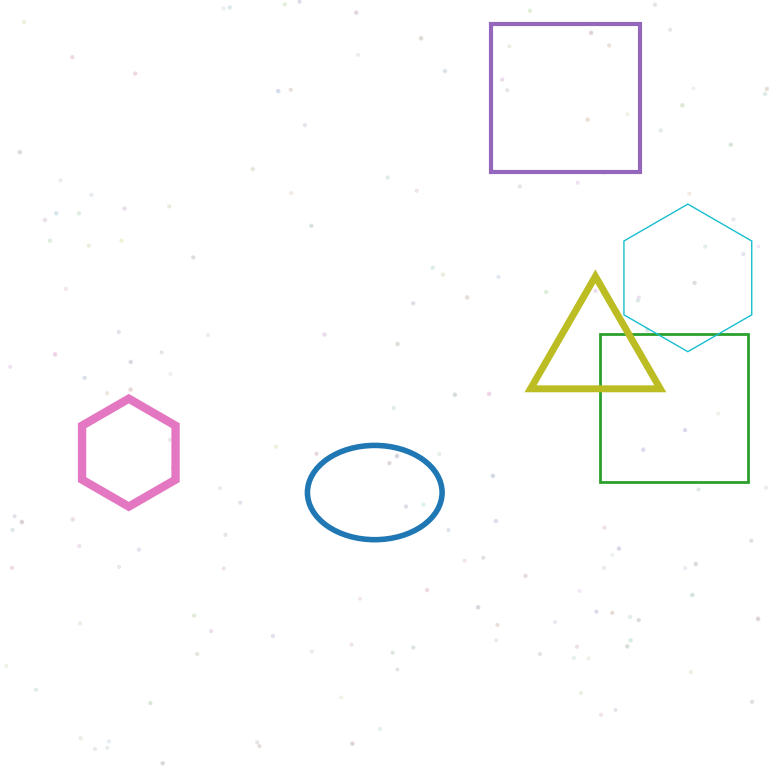[{"shape": "oval", "thickness": 2, "radius": 0.44, "center": [0.487, 0.36]}, {"shape": "square", "thickness": 1, "radius": 0.48, "center": [0.875, 0.47]}, {"shape": "square", "thickness": 1.5, "radius": 0.48, "center": [0.734, 0.873]}, {"shape": "hexagon", "thickness": 3, "radius": 0.35, "center": [0.167, 0.412]}, {"shape": "triangle", "thickness": 2.5, "radius": 0.49, "center": [0.773, 0.544]}, {"shape": "hexagon", "thickness": 0.5, "radius": 0.48, "center": [0.893, 0.639]}]